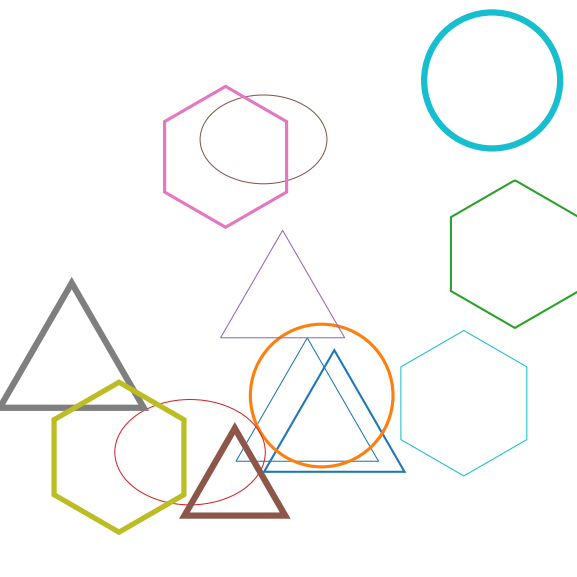[{"shape": "triangle", "thickness": 1, "radius": 0.7, "center": [0.579, 0.252]}, {"shape": "triangle", "thickness": 0.5, "radius": 0.71, "center": [0.532, 0.272]}, {"shape": "circle", "thickness": 1.5, "radius": 0.62, "center": [0.557, 0.314]}, {"shape": "hexagon", "thickness": 1, "radius": 0.64, "center": [0.892, 0.559]}, {"shape": "oval", "thickness": 0.5, "radius": 0.65, "center": [0.329, 0.216]}, {"shape": "triangle", "thickness": 0.5, "radius": 0.62, "center": [0.489, 0.476]}, {"shape": "oval", "thickness": 0.5, "radius": 0.55, "center": [0.456, 0.758]}, {"shape": "triangle", "thickness": 3, "radius": 0.5, "center": [0.407, 0.157]}, {"shape": "hexagon", "thickness": 1.5, "radius": 0.61, "center": [0.391, 0.728]}, {"shape": "triangle", "thickness": 3, "radius": 0.72, "center": [0.124, 0.365]}, {"shape": "hexagon", "thickness": 2.5, "radius": 0.65, "center": [0.206, 0.207]}, {"shape": "circle", "thickness": 3, "radius": 0.59, "center": [0.852, 0.86]}, {"shape": "hexagon", "thickness": 0.5, "radius": 0.63, "center": [0.803, 0.301]}]